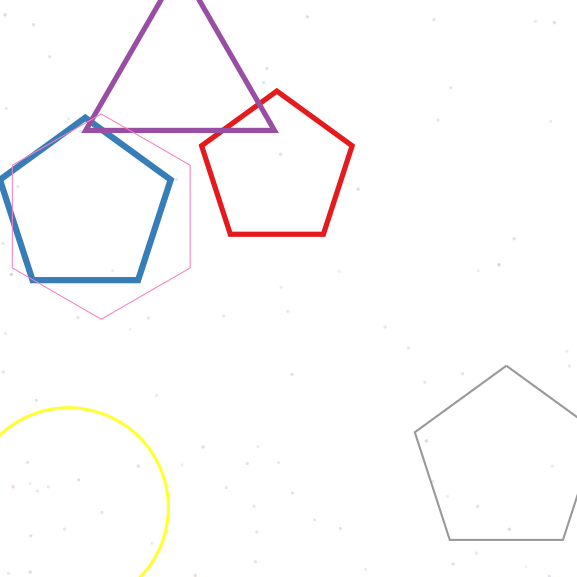[{"shape": "pentagon", "thickness": 2.5, "radius": 0.69, "center": [0.479, 0.704]}, {"shape": "pentagon", "thickness": 3, "radius": 0.78, "center": [0.148, 0.64]}, {"shape": "triangle", "thickness": 2.5, "radius": 0.94, "center": [0.312, 0.868]}, {"shape": "circle", "thickness": 1.5, "radius": 0.86, "center": [0.119, 0.12]}, {"shape": "hexagon", "thickness": 0.5, "radius": 0.89, "center": [0.175, 0.624]}, {"shape": "pentagon", "thickness": 1, "radius": 0.83, "center": [0.877, 0.199]}]